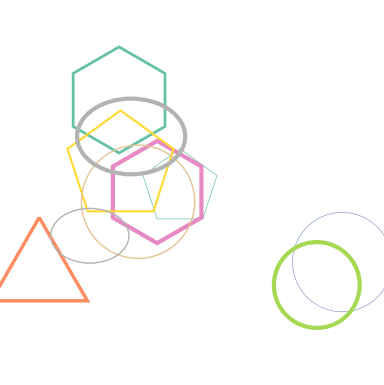[{"shape": "hexagon", "thickness": 2, "radius": 0.69, "center": [0.309, 0.74]}, {"shape": "pentagon", "thickness": 0.5, "radius": 0.5, "center": [0.467, 0.513]}, {"shape": "triangle", "thickness": 2.5, "radius": 0.72, "center": [0.102, 0.291]}, {"shape": "circle", "thickness": 0.5, "radius": 0.65, "center": [0.889, 0.319]}, {"shape": "hexagon", "thickness": 3, "radius": 0.66, "center": [0.408, 0.501]}, {"shape": "circle", "thickness": 3, "radius": 0.56, "center": [0.823, 0.26]}, {"shape": "pentagon", "thickness": 1.5, "radius": 0.72, "center": [0.313, 0.568]}, {"shape": "circle", "thickness": 1, "radius": 0.74, "center": [0.359, 0.476]}, {"shape": "oval", "thickness": 3, "radius": 0.7, "center": [0.341, 0.646]}, {"shape": "oval", "thickness": 1, "radius": 0.51, "center": [0.233, 0.388]}]